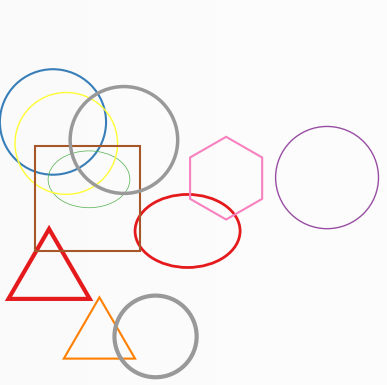[{"shape": "triangle", "thickness": 3, "radius": 0.61, "center": [0.127, 0.284]}, {"shape": "oval", "thickness": 2, "radius": 0.68, "center": [0.484, 0.4]}, {"shape": "circle", "thickness": 1.5, "radius": 0.68, "center": [0.137, 0.683]}, {"shape": "oval", "thickness": 0.5, "radius": 0.53, "center": [0.23, 0.534]}, {"shape": "circle", "thickness": 1, "radius": 0.66, "center": [0.844, 0.539]}, {"shape": "triangle", "thickness": 1.5, "radius": 0.53, "center": [0.257, 0.122]}, {"shape": "circle", "thickness": 1, "radius": 0.66, "center": [0.171, 0.627]}, {"shape": "square", "thickness": 1.5, "radius": 0.68, "center": [0.226, 0.485]}, {"shape": "hexagon", "thickness": 1.5, "radius": 0.54, "center": [0.584, 0.537]}, {"shape": "circle", "thickness": 2.5, "radius": 0.69, "center": [0.32, 0.636]}, {"shape": "circle", "thickness": 3, "radius": 0.53, "center": [0.401, 0.126]}]